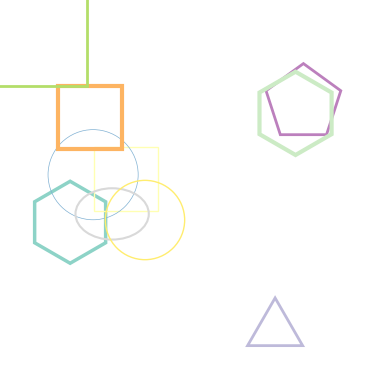[{"shape": "hexagon", "thickness": 2.5, "radius": 0.53, "center": [0.182, 0.423]}, {"shape": "square", "thickness": 1, "radius": 0.41, "center": [0.328, 0.536]}, {"shape": "triangle", "thickness": 2, "radius": 0.41, "center": [0.715, 0.144]}, {"shape": "circle", "thickness": 0.5, "radius": 0.59, "center": [0.242, 0.546]}, {"shape": "square", "thickness": 3, "radius": 0.41, "center": [0.234, 0.695]}, {"shape": "square", "thickness": 2, "radius": 0.57, "center": [0.112, 0.891]}, {"shape": "oval", "thickness": 1.5, "radius": 0.48, "center": [0.291, 0.444]}, {"shape": "pentagon", "thickness": 2, "radius": 0.51, "center": [0.788, 0.733]}, {"shape": "hexagon", "thickness": 3, "radius": 0.54, "center": [0.768, 0.706]}, {"shape": "circle", "thickness": 1, "radius": 0.52, "center": [0.377, 0.429]}]